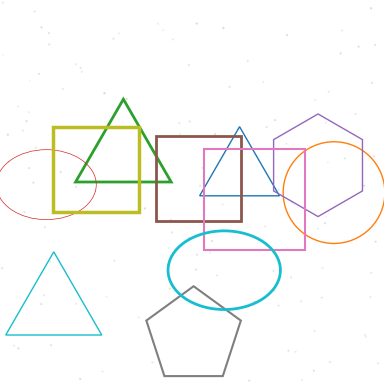[{"shape": "triangle", "thickness": 1, "radius": 0.6, "center": [0.622, 0.551]}, {"shape": "circle", "thickness": 1, "radius": 0.66, "center": [0.868, 0.5]}, {"shape": "triangle", "thickness": 2, "radius": 0.72, "center": [0.32, 0.599]}, {"shape": "oval", "thickness": 0.5, "radius": 0.65, "center": [0.12, 0.52]}, {"shape": "hexagon", "thickness": 1, "radius": 0.67, "center": [0.826, 0.571]}, {"shape": "square", "thickness": 2, "radius": 0.55, "center": [0.516, 0.535]}, {"shape": "square", "thickness": 1.5, "radius": 0.66, "center": [0.66, 0.482]}, {"shape": "pentagon", "thickness": 1.5, "radius": 0.65, "center": [0.503, 0.128]}, {"shape": "square", "thickness": 2.5, "radius": 0.55, "center": [0.25, 0.56]}, {"shape": "triangle", "thickness": 1, "radius": 0.72, "center": [0.14, 0.202]}, {"shape": "oval", "thickness": 2, "radius": 0.73, "center": [0.582, 0.298]}]